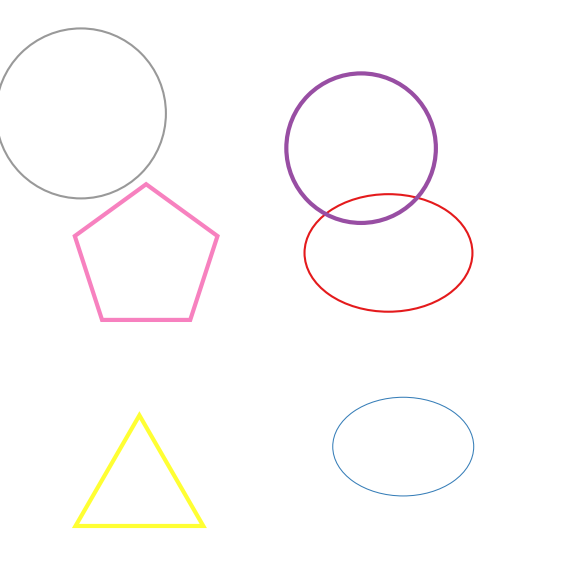[{"shape": "oval", "thickness": 1, "radius": 0.73, "center": [0.673, 0.561]}, {"shape": "oval", "thickness": 0.5, "radius": 0.61, "center": [0.698, 0.226]}, {"shape": "circle", "thickness": 2, "radius": 0.65, "center": [0.625, 0.743]}, {"shape": "triangle", "thickness": 2, "radius": 0.64, "center": [0.241, 0.152]}, {"shape": "pentagon", "thickness": 2, "radius": 0.65, "center": [0.253, 0.55]}, {"shape": "circle", "thickness": 1, "radius": 0.74, "center": [0.14, 0.803]}]